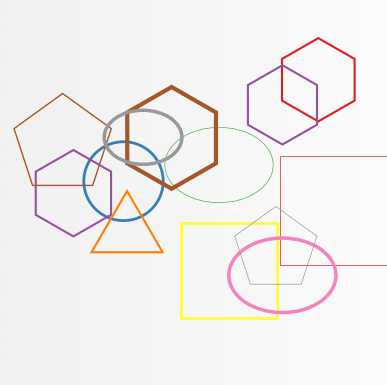[{"shape": "square", "thickness": 0.5, "radius": 0.71, "center": [0.865, 0.453]}, {"shape": "hexagon", "thickness": 1.5, "radius": 0.54, "center": [0.821, 0.793]}, {"shape": "circle", "thickness": 2, "radius": 0.51, "center": [0.319, 0.529]}, {"shape": "oval", "thickness": 0.5, "radius": 0.7, "center": [0.565, 0.571]}, {"shape": "hexagon", "thickness": 1.5, "radius": 0.51, "center": [0.729, 0.728]}, {"shape": "hexagon", "thickness": 1.5, "radius": 0.56, "center": [0.189, 0.498]}, {"shape": "triangle", "thickness": 1.5, "radius": 0.53, "center": [0.328, 0.398]}, {"shape": "square", "thickness": 2, "radius": 0.62, "center": [0.592, 0.297]}, {"shape": "pentagon", "thickness": 1, "radius": 0.66, "center": [0.162, 0.625]}, {"shape": "hexagon", "thickness": 3, "radius": 0.66, "center": [0.443, 0.642]}, {"shape": "oval", "thickness": 2.5, "radius": 0.69, "center": [0.729, 0.285]}, {"shape": "pentagon", "thickness": 0.5, "radius": 0.56, "center": [0.712, 0.352]}, {"shape": "oval", "thickness": 2.5, "radius": 0.5, "center": [0.369, 0.643]}]